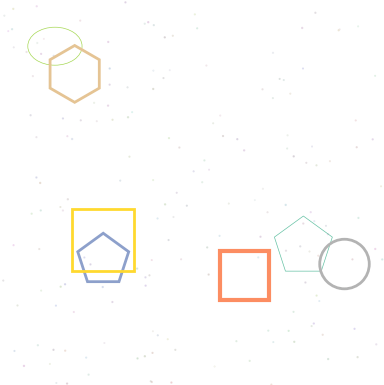[{"shape": "pentagon", "thickness": 0.5, "radius": 0.4, "center": [0.788, 0.36]}, {"shape": "square", "thickness": 3, "radius": 0.32, "center": [0.635, 0.284]}, {"shape": "pentagon", "thickness": 2, "radius": 0.35, "center": [0.268, 0.325]}, {"shape": "oval", "thickness": 0.5, "radius": 0.35, "center": [0.143, 0.88]}, {"shape": "square", "thickness": 2, "radius": 0.4, "center": [0.267, 0.376]}, {"shape": "hexagon", "thickness": 2, "radius": 0.37, "center": [0.194, 0.808]}, {"shape": "circle", "thickness": 2, "radius": 0.32, "center": [0.895, 0.314]}]